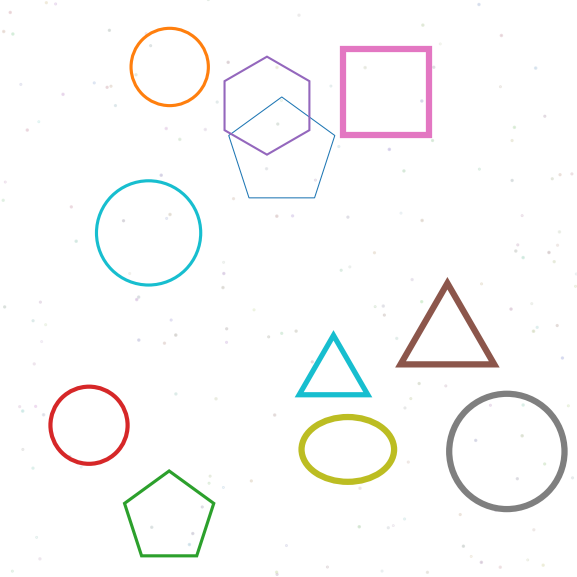[{"shape": "pentagon", "thickness": 0.5, "radius": 0.48, "center": [0.488, 0.735]}, {"shape": "circle", "thickness": 1.5, "radius": 0.33, "center": [0.294, 0.883]}, {"shape": "pentagon", "thickness": 1.5, "radius": 0.41, "center": [0.293, 0.102]}, {"shape": "circle", "thickness": 2, "radius": 0.33, "center": [0.154, 0.263]}, {"shape": "hexagon", "thickness": 1, "radius": 0.42, "center": [0.462, 0.816]}, {"shape": "triangle", "thickness": 3, "radius": 0.47, "center": [0.775, 0.415]}, {"shape": "square", "thickness": 3, "radius": 0.37, "center": [0.668, 0.839]}, {"shape": "circle", "thickness": 3, "radius": 0.5, "center": [0.878, 0.217]}, {"shape": "oval", "thickness": 3, "radius": 0.4, "center": [0.602, 0.221]}, {"shape": "triangle", "thickness": 2.5, "radius": 0.34, "center": [0.577, 0.35]}, {"shape": "circle", "thickness": 1.5, "radius": 0.45, "center": [0.257, 0.596]}]